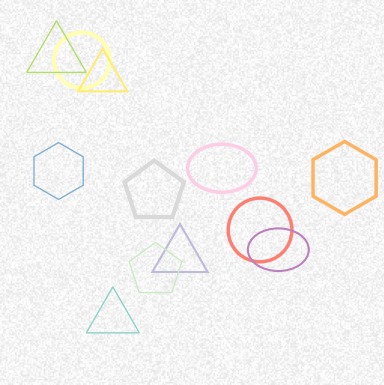[{"shape": "triangle", "thickness": 1, "radius": 0.4, "center": [0.293, 0.175]}, {"shape": "circle", "thickness": 3, "radius": 0.36, "center": [0.213, 0.844]}, {"shape": "triangle", "thickness": 1.5, "radius": 0.41, "center": [0.468, 0.335]}, {"shape": "circle", "thickness": 2.5, "radius": 0.41, "center": [0.675, 0.403]}, {"shape": "hexagon", "thickness": 1, "radius": 0.37, "center": [0.152, 0.556]}, {"shape": "hexagon", "thickness": 2.5, "radius": 0.47, "center": [0.895, 0.538]}, {"shape": "triangle", "thickness": 1, "radius": 0.45, "center": [0.147, 0.857]}, {"shape": "oval", "thickness": 2.5, "radius": 0.45, "center": [0.576, 0.563]}, {"shape": "pentagon", "thickness": 3, "radius": 0.41, "center": [0.4, 0.502]}, {"shape": "oval", "thickness": 1.5, "radius": 0.4, "center": [0.723, 0.351]}, {"shape": "pentagon", "thickness": 1, "radius": 0.36, "center": [0.404, 0.298]}, {"shape": "triangle", "thickness": 1.5, "radius": 0.37, "center": [0.267, 0.8]}]